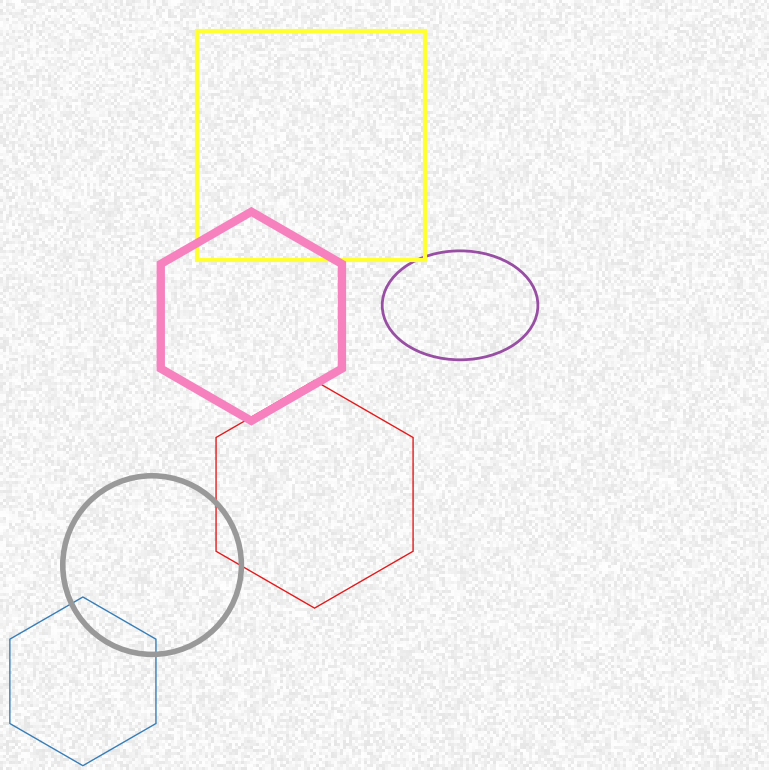[{"shape": "hexagon", "thickness": 0.5, "radius": 0.74, "center": [0.409, 0.358]}, {"shape": "hexagon", "thickness": 0.5, "radius": 0.55, "center": [0.108, 0.115]}, {"shape": "oval", "thickness": 1, "radius": 0.51, "center": [0.597, 0.603]}, {"shape": "square", "thickness": 1.5, "radius": 0.74, "center": [0.404, 0.811]}, {"shape": "hexagon", "thickness": 3, "radius": 0.68, "center": [0.326, 0.589]}, {"shape": "circle", "thickness": 2, "radius": 0.58, "center": [0.198, 0.266]}]